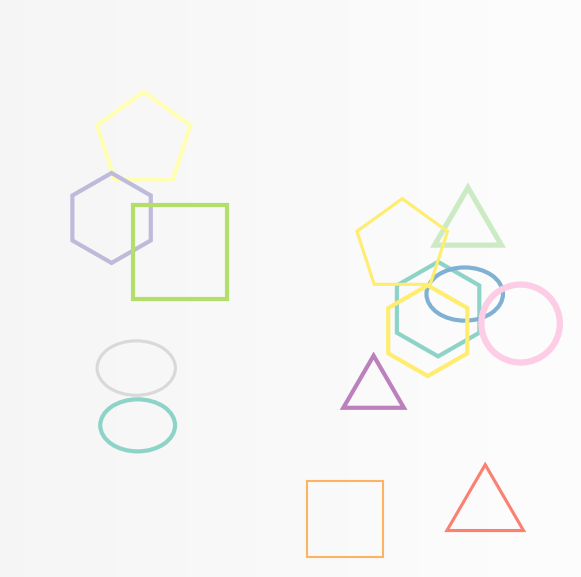[{"shape": "hexagon", "thickness": 2, "radius": 0.41, "center": [0.754, 0.464]}, {"shape": "oval", "thickness": 2, "radius": 0.32, "center": [0.237, 0.263]}, {"shape": "pentagon", "thickness": 2, "radius": 0.42, "center": [0.247, 0.756]}, {"shape": "hexagon", "thickness": 2, "radius": 0.39, "center": [0.192, 0.622]}, {"shape": "triangle", "thickness": 1.5, "radius": 0.38, "center": [0.835, 0.118]}, {"shape": "oval", "thickness": 2, "radius": 0.33, "center": [0.8, 0.49]}, {"shape": "square", "thickness": 1, "radius": 0.33, "center": [0.593, 0.1]}, {"shape": "square", "thickness": 2, "radius": 0.41, "center": [0.31, 0.563]}, {"shape": "circle", "thickness": 3, "radius": 0.34, "center": [0.896, 0.439]}, {"shape": "oval", "thickness": 1.5, "radius": 0.34, "center": [0.234, 0.362]}, {"shape": "triangle", "thickness": 2, "radius": 0.3, "center": [0.643, 0.323]}, {"shape": "triangle", "thickness": 2.5, "radius": 0.33, "center": [0.805, 0.608]}, {"shape": "hexagon", "thickness": 2, "radius": 0.39, "center": [0.736, 0.426]}, {"shape": "pentagon", "thickness": 1.5, "radius": 0.41, "center": [0.692, 0.573]}]